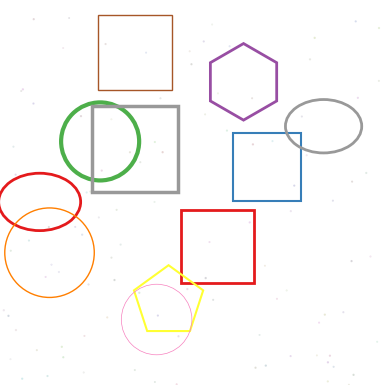[{"shape": "square", "thickness": 2, "radius": 0.47, "center": [0.566, 0.36]}, {"shape": "oval", "thickness": 2, "radius": 0.53, "center": [0.103, 0.476]}, {"shape": "square", "thickness": 1.5, "radius": 0.44, "center": [0.693, 0.567]}, {"shape": "circle", "thickness": 3, "radius": 0.51, "center": [0.26, 0.633]}, {"shape": "hexagon", "thickness": 2, "radius": 0.5, "center": [0.633, 0.787]}, {"shape": "circle", "thickness": 1, "radius": 0.58, "center": [0.129, 0.344]}, {"shape": "pentagon", "thickness": 1.5, "radius": 0.47, "center": [0.438, 0.217]}, {"shape": "square", "thickness": 1, "radius": 0.48, "center": [0.351, 0.864]}, {"shape": "circle", "thickness": 0.5, "radius": 0.46, "center": [0.407, 0.17]}, {"shape": "oval", "thickness": 2, "radius": 0.5, "center": [0.84, 0.672]}, {"shape": "square", "thickness": 2.5, "radius": 0.56, "center": [0.35, 0.614]}]